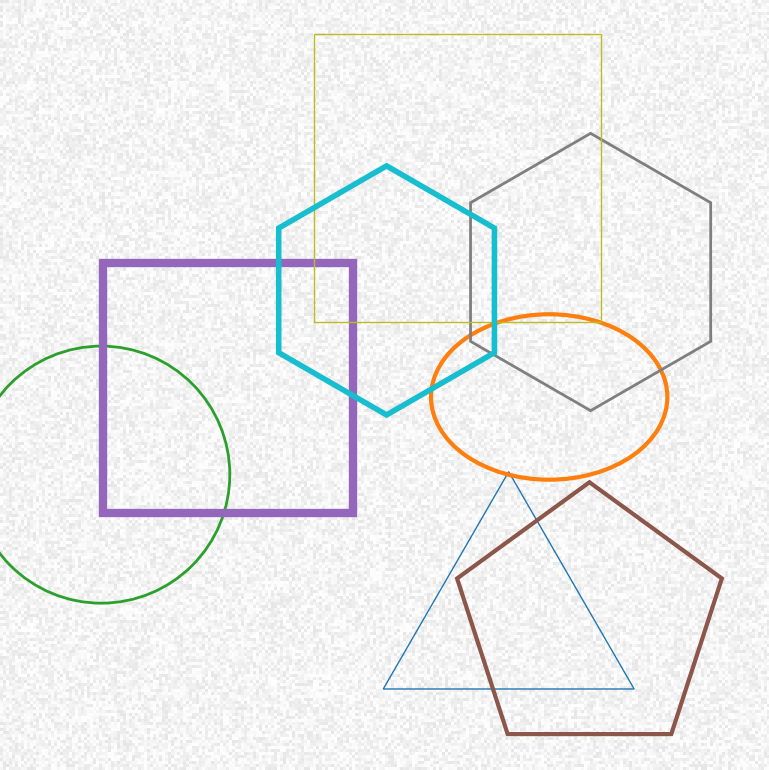[{"shape": "triangle", "thickness": 0.5, "radius": 0.94, "center": [0.661, 0.199]}, {"shape": "oval", "thickness": 1.5, "radius": 0.77, "center": [0.713, 0.484]}, {"shape": "circle", "thickness": 1, "radius": 0.83, "center": [0.132, 0.384]}, {"shape": "square", "thickness": 3, "radius": 0.81, "center": [0.296, 0.496]}, {"shape": "pentagon", "thickness": 1.5, "radius": 0.9, "center": [0.766, 0.193]}, {"shape": "hexagon", "thickness": 1, "radius": 0.9, "center": [0.767, 0.647]}, {"shape": "square", "thickness": 0.5, "radius": 0.93, "center": [0.594, 0.769]}, {"shape": "hexagon", "thickness": 2, "radius": 0.81, "center": [0.502, 0.623]}]